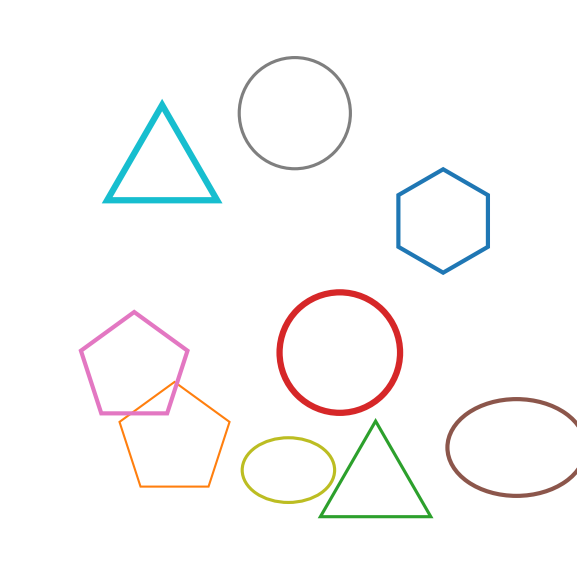[{"shape": "hexagon", "thickness": 2, "radius": 0.45, "center": [0.767, 0.616]}, {"shape": "pentagon", "thickness": 1, "radius": 0.5, "center": [0.302, 0.238]}, {"shape": "triangle", "thickness": 1.5, "radius": 0.55, "center": [0.65, 0.16]}, {"shape": "circle", "thickness": 3, "radius": 0.52, "center": [0.588, 0.389]}, {"shape": "oval", "thickness": 2, "radius": 0.6, "center": [0.894, 0.224]}, {"shape": "pentagon", "thickness": 2, "radius": 0.49, "center": [0.232, 0.362]}, {"shape": "circle", "thickness": 1.5, "radius": 0.48, "center": [0.51, 0.803]}, {"shape": "oval", "thickness": 1.5, "radius": 0.4, "center": [0.499, 0.185]}, {"shape": "triangle", "thickness": 3, "radius": 0.55, "center": [0.281, 0.707]}]